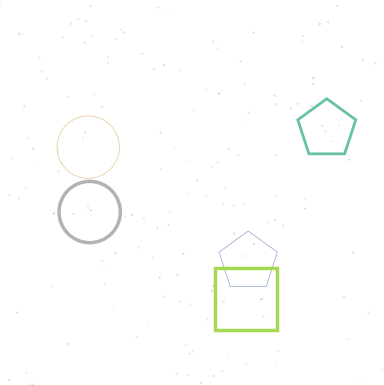[{"shape": "pentagon", "thickness": 2, "radius": 0.4, "center": [0.849, 0.664]}, {"shape": "pentagon", "thickness": 0.5, "radius": 0.4, "center": [0.645, 0.32]}, {"shape": "square", "thickness": 2.5, "radius": 0.4, "center": [0.64, 0.223]}, {"shape": "circle", "thickness": 0.5, "radius": 0.41, "center": [0.229, 0.618]}, {"shape": "circle", "thickness": 2.5, "radius": 0.4, "center": [0.233, 0.449]}]